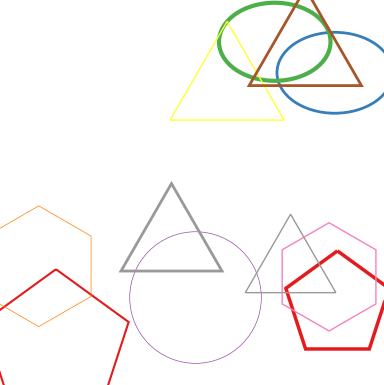[{"shape": "pentagon", "thickness": 1.5, "radius": 0.99, "center": [0.145, 0.102]}, {"shape": "pentagon", "thickness": 2.5, "radius": 0.7, "center": [0.876, 0.208]}, {"shape": "oval", "thickness": 2, "radius": 0.75, "center": [0.87, 0.811]}, {"shape": "oval", "thickness": 3, "radius": 0.72, "center": [0.714, 0.892]}, {"shape": "circle", "thickness": 0.5, "radius": 0.85, "center": [0.508, 0.227]}, {"shape": "hexagon", "thickness": 0.5, "radius": 0.78, "center": [0.101, 0.308]}, {"shape": "triangle", "thickness": 1, "radius": 0.86, "center": [0.59, 0.773]}, {"shape": "triangle", "thickness": 2, "radius": 0.84, "center": [0.793, 0.862]}, {"shape": "hexagon", "thickness": 1, "radius": 0.7, "center": [0.855, 0.281]}, {"shape": "triangle", "thickness": 1, "radius": 0.68, "center": [0.755, 0.308]}, {"shape": "triangle", "thickness": 2, "radius": 0.76, "center": [0.445, 0.372]}]